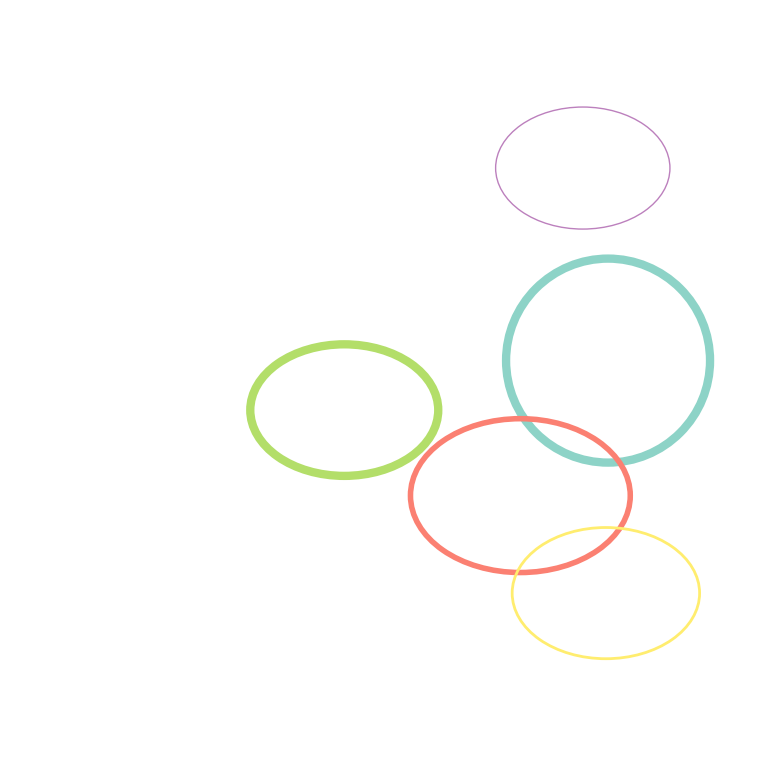[{"shape": "circle", "thickness": 3, "radius": 0.66, "center": [0.79, 0.532]}, {"shape": "oval", "thickness": 2, "radius": 0.71, "center": [0.676, 0.356]}, {"shape": "oval", "thickness": 3, "radius": 0.61, "center": [0.447, 0.467]}, {"shape": "oval", "thickness": 0.5, "radius": 0.57, "center": [0.757, 0.782]}, {"shape": "oval", "thickness": 1, "radius": 0.61, "center": [0.787, 0.23]}]